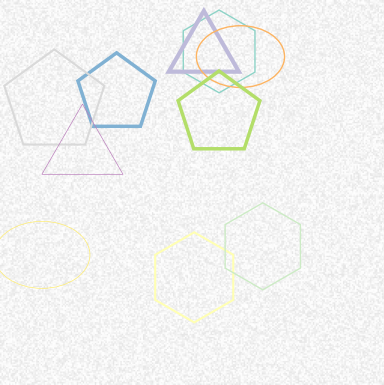[{"shape": "hexagon", "thickness": 1, "radius": 0.54, "center": [0.569, 0.866]}, {"shape": "hexagon", "thickness": 1.5, "radius": 0.59, "center": [0.504, 0.28]}, {"shape": "triangle", "thickness": 3, "radius": 0.53, "center": [0.529, 0.866]}, {"shape": "pentagon", "thickness": 2.5, "radius": 0.53, "center": [0.303, 0.757]}, {"shape": "oval", "thickness": 1, "radius": 0.57, "center": [0.625, 0.853]}, {"shape": "pentagon", "thickness": 2.5, "radius": 0.56, "center": [0.569, 0.704]}, {"shape": "pentagon", "thickness": 1.5, "radius": 0.68, "center": [0.141, 0.735]}, {"shape": "triangle", "thickness": 0.5, "radius": 0.61, "center": [0.214, 0.608]}, {"shape": "hexagon", "thickness": 1, "radius": 0.56, "center": [0.683, 0.36]}, {"shape": "oval", "thickness": 0.5, "radius": 0.62, "center": [0.109, 0.338]}]